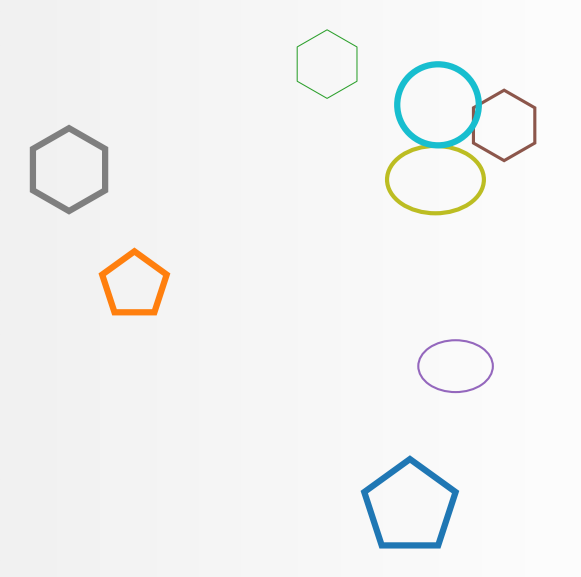[{"shape": "pentagon", "thickness": 3, "radius": 0.41, "center": [0.705, 0.122]}, {"shape": "pentagon", "thickness": 3, "radius": 0.29, "center": [0.231, 0.506]}, {"shape": "hexagon", "thickness": 0.5, "radius": 0.3, "center": [0.563, 0.888]}, {"shape": "oval", "thickness": 1, "radius": 0.32, "center": [0.784, 0.365]}, {"shape": "hexagon", "thickness": 1.5, "radius": 0.3, "center": [0.867, 0.782]}, {"shape": "hexagon", "thickness": 3, "radius": 0.36, "center": [0.119, 0.705]}, {"shape": "oval", "thickness": 2, "radius": 0.42, "center": [0.749, 0.688]}, {"shape": "circle", "thickness": 3, "radius": 0.35, "center": [0.754, 0.818]}]